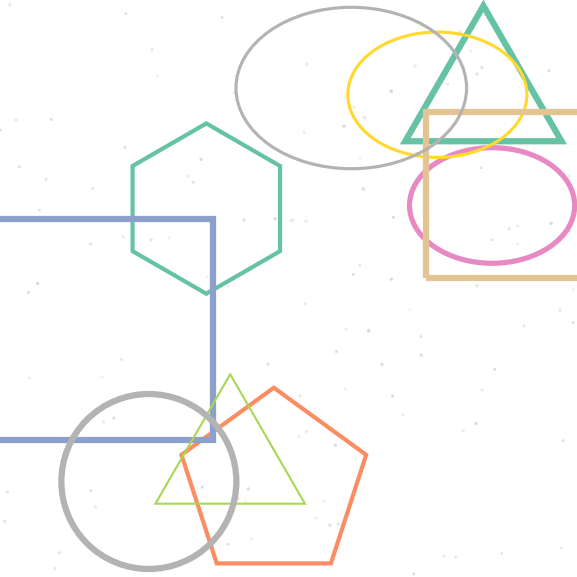[{"shape": "triangle", "thickness": 3, "radius": 0.78, "center": [0.837, 0.833]}, {"shape": "hexagon", "thickness": 2, "radius": 0.74, "center": [0.357, 0.638]}, {"shape": "pentagon", "thickness": 2, "radius": 0.84, "center": [0.474, 0.16]}, {"shape": "square", "thickness": 3, "radius": 0.95, "center": [0.177, 0.428]}, {"shape": "oval", "thickness": 2.5, "radius": 0.71, "center": [0.852, 0.643]}, {"shape": "triangle", "thickness": 1, "radius": 0.75, "center": [0.399, 0.202]}, {"shape": "oval", "thickness": 1.5, "radius": 0.78, "center": [0.757, 0.835]}, {"shape": "square", "thickness": 3, "radius": 0.72, "center": [0.881, 0.661]}, {"shape": "oval", "thickness": 1.5, "radius": 1.0, "center": [0.608, 0.847]}, {"shape": "circle", "thickness": 3, "radius": 0.76, "center": [0.258, 0.165]}]